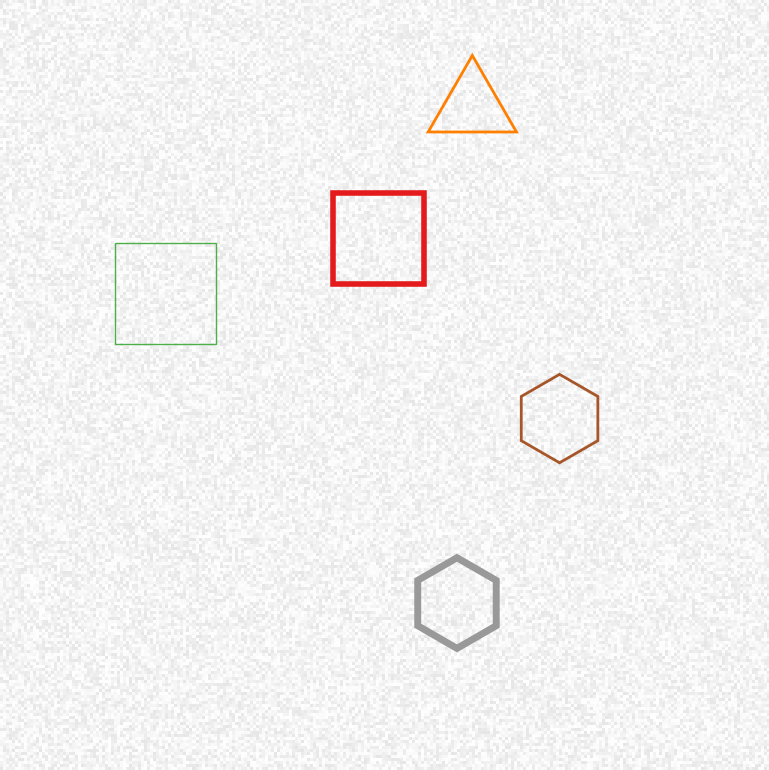[{"shape": "square", "thickness": 2, "radius": 0.29, "center": [0.491, 0.69]}, {"shape": "square", "thickness": 0.5, "radius": 0.33, "center": [0.215, 0.619]}, {"shape": "triangle", "thickness": 1, "radius": 0.33, "center": [0.613, 0.862]}, {"shape": "hexagon", "thickness": 1, "radius": 0.29, "center": [0.727, 0.456]}, {"shape": "hexagon", "thickness": 2.5, "radius": 0.29, "center": [0.593, 0.217]}]